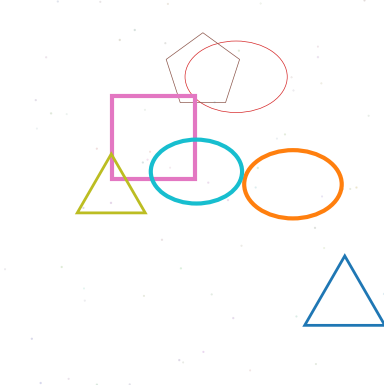[{"shape": "triangle", "thickness": 2, "radius": 0.6, "center": [0.896, 0.215]}, {"shape": "oval", "thickness": 3, "radius": 0.63, "center": [0.761, 0.521]}, {"shape": "oval", "thickness": 0.5, "radius": 0.66, "center": [0.613, 0.801]}, {"shape": "pentagon", "thickness": 0.5, "radius": 0.5, "center": [0.527, 0.815]}, {"shape": "square", "thickness": 3, "radius": 0.54, "center": [0.4, 0.643]}, {"shape": "triangle", "thickness": 2, "radius": 0.51, "center": [0.289, 0.498]}, {"shape": "oval", "thickness": 3, "radius": 0.59, "center": [0.51, 0.554]}]